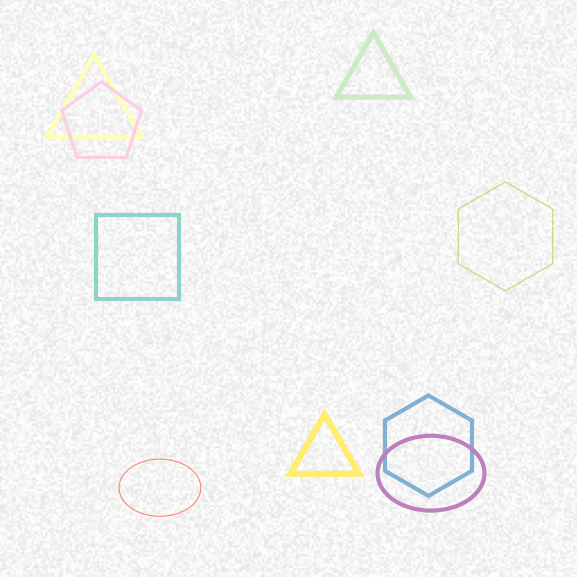[{"shape": "square", "thickness": 2, "radius": 0.36, "center": [0.239, 0.554]}, {"shape": "triangle", "thickness": 2, "radius": 0.47, "center": [0.163, 0.81]}, {"shape": "oval", "thickness": 0.5, "radius": 0.35, "center": [0.277, 0.155]}, {"shape": "hexagon", "thickness": 2, "radius": 0.43, "center": [0.742, 0.227]}, {"shape": "hexagon", "thickness": 0.5, "radius": 0.47, "center": [0.875, 0.59]}, {"shape": "pentagon", "thickness": 1.5, "radius": 0.36, "center": [0.176, 0.785]}, {"shape": "oval", "thickness": 2, "radius": 0.46, "center": [0.746, 0.18]}, {"shape": "triangle", "thickness": 2.5, "radius": 0.37, "center": [0.647, 0.868]}, {"shape": "triangle", "thickness": 3, "radius": 0.34, "center": [0.562, 0.213]}]